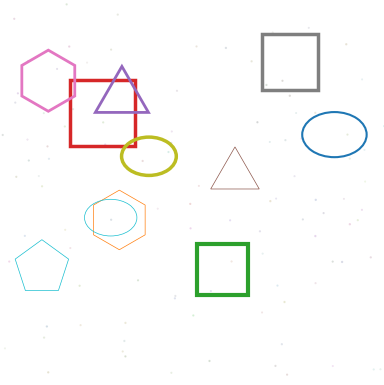[{"shape": "oval", "thickness": 1.5, "radius": 0.42, "center": [0.869, 0.65]}, {"shape": "hexagon", "thickness": 0.5, "radius": 0.39, "center": [0.31, 0.429]}, {"shape": "square", "thickness": 3, "radius": 0.33, "center": [0.577, 0.3]}, {"shape": "square", "thickness": 2.5, "radius": 0.42, "center": [0.266, 0.707]}, {"shape": "triangle", "thickness": 2, "radius": 0.4, "center": [0.317, 0.748]}, {"shape": "triangle", "thickness": 0.5, "radius": 0.36, "center": [0.61, 0.546]}, {"shape": "hexagon", "thickness": 2, "radius": 0.4, "center": [0.125, 0.79]}, {"shape": "square", "thickness": 2.5, "radius": 0.36, "center": [0.753, 0.838]}, {"shape": "oval", "thickness": 2.5, "radius": 0.36, "center": [0.387, 0.594]}, {"shape": "pentagon", "thickness": 0.5, "radius": 0.36, "center": [0.109, 0.304]}, {"shape": "oval", "thickness": 0.5, "radius": 0.34, "center": [0.288, 0.435]}]